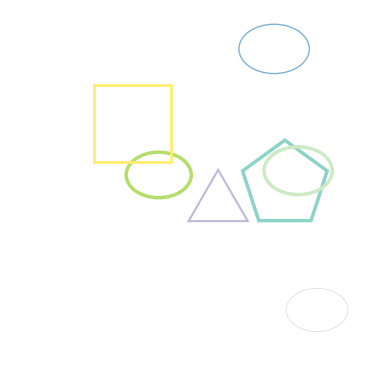[{"shape": "pentagon", "thickness": 2.5, "radius": 0.58, "center": [0.74, 0.52]}, {"shape": "triangle", "thickness": 1.5, "radius": 0.44, "center": [0.567, 0.47]}, {"shape": "oval", "thickness": 1, "radius": 0.46, "center": [0.712, 0.873]}, {"shape": "oval", "thickness": 2.5, "radius": 0.42, "center": [0.412, 0.546]}, {"shape": "oval", "thickness": 0.5, "radius": 0.4, "center": [0.824, 0.195]}, {"shape": "oval", "thickness": 2.5, "radius": 0.44, "center": [0.774, 0.557]}, {"shape": "square", "thickness": 2, "radius": 0.5, "center": [0.344, 0.679]}]